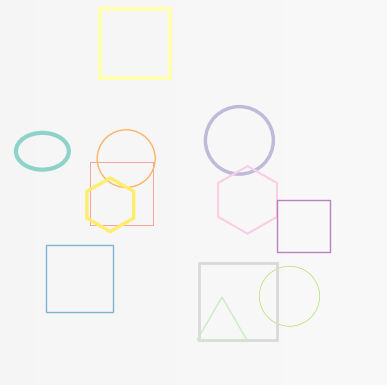[{"shape": "oval", "thickness": 3, "radius": 0.34, "center": [0.109, 0.607]}, {"shape": "square", "thickness": 3, "radius": 0.45, "center": [0.348, 0.886]}, {"shape": "circle", "thickness": 2.5, "radius": 0.44, "center": [0.618, 0.635]}, {"shape": "square", "thickness": 0.5, "radius": 0.41, "center": [0.313, 0.496]}, {"shape": "square", "thickness": 1, "radius": 0.43, "center": [0.206, 0.277]}, {"shape": "circle", "thickness": 1, "radius": 0.37, "center": [0.326, 0.588]}, {"shape": "circle", "thickness": 0.5, "radius": 0.39, "center": [0.747, 0.231]}, {"shape": "hexagon", "thickness": 1.5, "radius": 0.44, "center": [0.639, 0.481]}, {"shape": "square", "thickness": 2, "radius": 0.5, "center": [0.615, 0.216]}, {"shape": "square", "thickness": 1, "radius": 0.34, "center": [0.782, 0.413]}, {"shape": "triangle", "thickness": 1, "radius": 0.37, "center": [0.573, 0.154]}, {"shape": "hexagon", "thickness": 2.5, "radius": 0.35, "center": [0.285, 0.468]}]